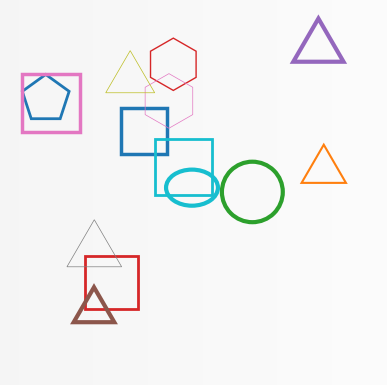[{"shape": "square", "thickness": 2.5, "radius": 0.3, "center": [0.371, 0.66]}, {"shape": "pentagon", "thickness": 2, "radius": 0.32, "center": [0.118, 0.743]}, {"shape": "triangle", "thickness": 1.5, "radius": 0.33, "center": [0.836, 0.558]}, {"shape": "circle", "thickness": 3, "radius": 0.39, "center": [0.651, 0.501]}, {"shape": "hexagon", "thickness": 1, "radius": 0.34, "center": [0.447, 0.833]}, {"shape": "square", "thickness": 2, "radius": 0.34, "center": [0.288, 0.267]}, {"shape": "triangle", "thickness": 3, "radius": 0.37, "center": [0.822, 0.877]}, {"shape": "triangle", "thickness": 3, "radius": 0.3, "center": [0.243, 0.193]}, {"shape": "hexagon", "thickness": 0.5, "radius": 0.35, "center": [0.436, 0.738]}, {"shape": "square", "thickness": 2.5, "radius": 0.38, "center": [0.132, 0.732]}, {"shape": "triangle", "thickness": 0.5, "radius": 0.41, "center": [0.243, 0.348]}, {"shape": "triangle", "thickness": 0.5, "radius": 0.36, "center": [0.336, 0.796]}, {"shape": "square", "thickness": 2, "radius": 0.37, "center": [0.474, 0.566]}, {"shape": "oval", "thickness": 3, "radius": 0.33, "center": [0.495, 0.513]}]